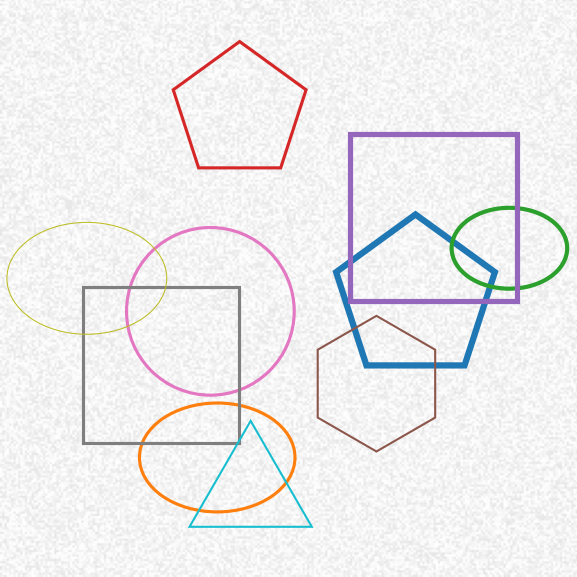[{"shape": "pentagon", "thickness": 3, "radius": 0.72, "center": [0.719, 0.483]}, {"shape": "oval", "thickness": 1.5, "radius": 0.67, "center": [0.376, 0.207]}, {"shape": "oval", "thickness": 2, "radius": 0.5, "center": [0.882, 0.569]}, {"shape": "pentagon", "thickness": 1.5, "radius": 0.6, "center": [0.415, 0.806]}, {"shape": "square", "thickness": 2.5, "radius": 0.73, "center": [0.751, 0.623]}, {"shape": "hexagon", "thickness": 1, "radius": 0.59, "center": [0.652, 0.335]}, {"shape": "circle", "thickness": 1.5, "radius": 0.73, "center": [0.364, 0.46]}, {"shape": "square", "thickness": 1.5, "radius": 0.68, "center": [0.279, 0.368]}, {"shape": "oval", "thickness": 0.5, "radius": 0.69, "center": [0.15, 0.517]}, {"shape": "triangle", "thickness": 1, "radius": 0.61, "center": [0.434, 0.148]}]